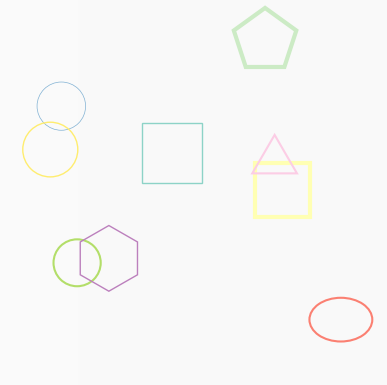[{"shape": "square", "thickness": 1, "radius": 0.39, "center": [0.444, 0.602]}, {"shape": "square", "thickness": 3, "radius": 0.35, "center": [0.729, 0.506]}, {"shape": "oval", "thickness": 1.5, "radius": 0.41, "center": [0.88, 0.17]}, {"shape": "circle", "thickness": 0.5, "radius": 0.31, "center": [0.158, 0.724]}, {"shape": "circle", "thickness": 1.5, "radius": 0.3, "center": [0.199, 0.317]}, {"shape": "triangle", "thickness": 1.5, "radius": 0.33, "center": [0.709, 0.583]}, {"shape": "hexagon", "thickness": 1, "radius": 0.43, "center": [0.281, 0.329]}, {"shape": "pentagon", "thickness": 3, "radius": 0.42, "center": [0.684, 0.895]}, {"shape": "circle", "thickness": 1, "radius": 0.35, "center": [0.13, 0.612]}]